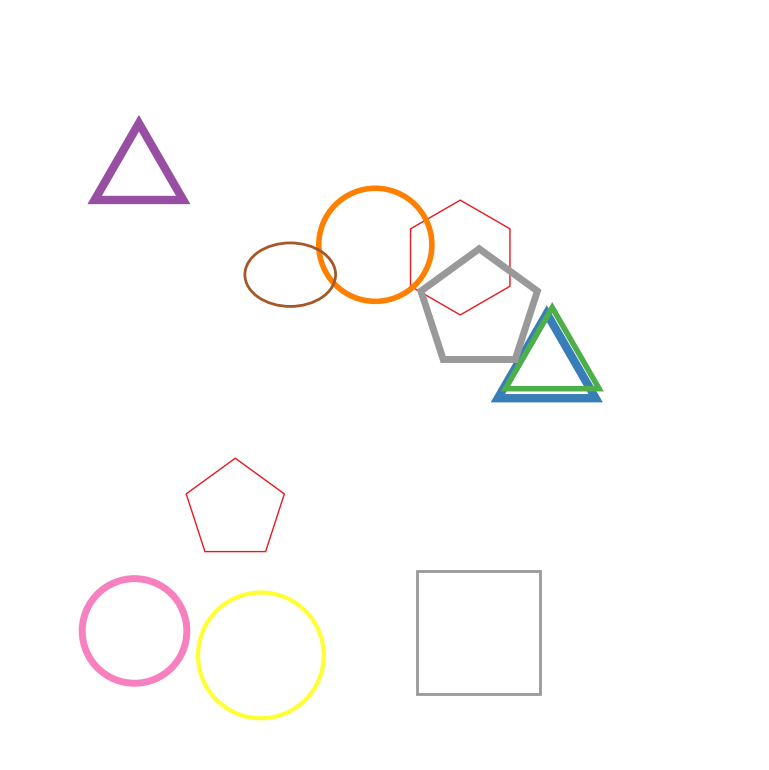[{"shape": "pentagon", "thickness": 0.5, "radius": 0.34, "center": [0.306, 0.338]}, {"shape": "hexagon", "thickness": 0.5, "radius": 0.37, "center": [0.598, 0.666]}, {"shape": "triangle", "thickness": 3, "radius": 0.37, "center": [0.71, 0.519]}, {"shape": "triangle", "thickness": 2, "radius": 0.35, "center": [0.717, 0.53]}, {"shape": "triangle", "thickness": 3, "radius": 0.33, "center": [0.18, 0.773]}, {"shape": "circle", "thickness": 2, "radius": 0.37, "center": [0.487, 0.682]}, {"shape": "circle", "thickness": 1.5, "radius": 0.41, "center": [0.339, 0.149]}, {"shape": "oval", "thickness": 1, "radius": 0.29, "center": [0.377, 0.643]}, {"shape": "circle", "thickness": 2.5, "radius": 0.34, "center": [0.175, 0.181]}, {"shape": "square", "thickness": 1, "radius": 0.4, "center": [0.621, 0.178]}, {"shape": "pentagon", "thickness": 2.5, "radius": 0.4, "center": [0.622, 0.597]}]